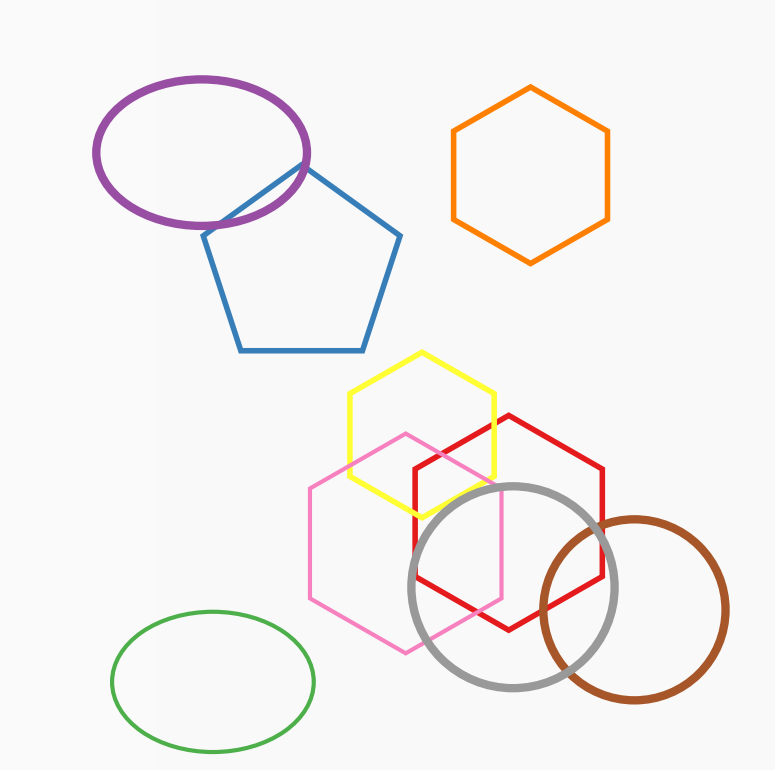[{"shape": "hexagon", "thickness": 2, "radius": 0.7, "center": [0.656, 0.321]}, {"shape": "pentagon", "thickness": 2, "radius": 0.67, "center": [0.389, 0.652]}, {"shape": "oval", "thickness": 1.5, "radius": 0.65, "center": [0.275, 0.114]}, {"shape": "oval", "thickness": 3, "radius": 0.68, "center": [0.26, 0.802]}, {"shape": "hexagon", "thickness": 2, "radius": 0.57, "center": [0.685, 0.772]}, {"shape": "hexagon", "thickness": 2, "radius": 0.54, "center": [0.545, 0.435]}, {"shape": "circle", "thickness": 3, "radius": 0.59, "center": [0.819, 0.208]}, {"shape": "hexagon", "thickness": 1.5, "radius": 0.71, "center": [0.524, 0.294]}, {"shape": "circle", "thickness": 3, "radius": 0.66, "center": [0.662, 0.237]}]